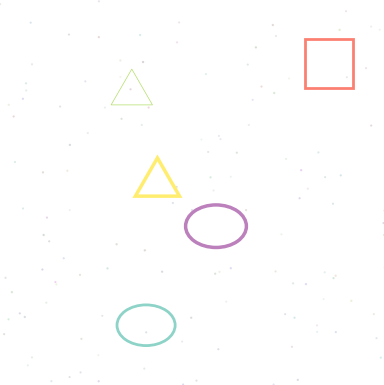[{"shape": "oval", "thickness": 2, "radius": 0.38, "center": [0.379, 0.155]}, {"shape": "square", "thickness": 2, "radius": 0.32, "center": [0.855, 0.835]}, {"shape": "triangle", "thickness": 0.5, "radius": 0.31, "center": [0.342, 0.759]}, {"shape": "oval", "thickness": 2.5, "radius": 0.39, "center": [0.561, 0.412]}, {"shape": "triangle", "thickness": 2.5, "radius": 0.33, "center": [0.409, 0.524]}]